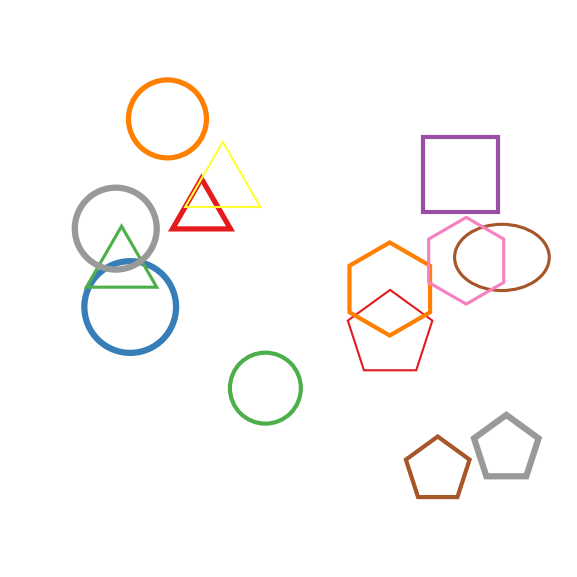[{"shape": "pentagon", "thickness": 1, "radius": 0.38, "center": [0.675, 0.42]}, {"shape": "triangle", "thickness": 2.5, "radius": 0.29, "center": [0.349, 0.632]}, {"shape": "circle", "thickness": 3, "radius": 0.4, "center": [0.225, 0.467]}, {"shape": "triangle", "thickness": 1.5, "radius": 0.35, "center": [0.21, 0.537]}, {"shape": "circle", "thickness": 2, "radius": 0.31, "center": [0.46, 0.327]}, {"shape": "square", "thickness": 2, "radius": 0.33, "center": [0.797, 0.697]}, {"shape": "circle", "thickness": 2.5, "radius": 0.34, "center": [0.29, 0.793]}, {"shape": "hexagon", "thickness": 2, "radius": 0.4, "center": [0.675, 0.499]}, {"shape": "triangle", "thickness": 1, "radius": 0.38, "center": [0.386, 0.678]}, {"shape": "oval", "thickness": 1.5, "radius": 0.41, "center": [0.869, 0.553]}, {"shape": "pentagon", "thickness": 2, "radius": 0.29, "center": [0.758, 0.185]}, {"shape": "hexagon", "thickness": 1.5, "radius": 0.38, "center": [0.807, 0.548]}, {"shape": "circle", "thickness": 3, "radius": 0.35, "center": [0.2, 0.603]}, {"shape": "pentagon", "thickness": 3, "radius": 0.29, "center": [0.877, 0.222]}]